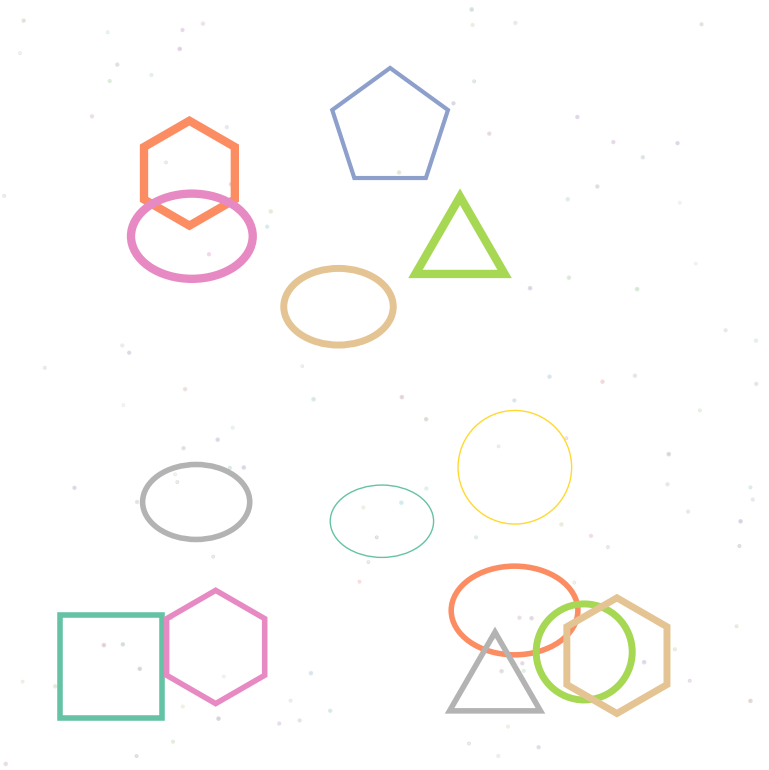[{"shape": "oval", "thickness": 0.5, "radius": 0.34, "center": [0.496, 0.323]}, {"shape": "square", "thickness": 2, "radius": 0.33, "center": [0.144, 0.134]}, {"shape": "hexagon", "thickness": 3, "radius": 0.34, "center": [0.246, 0.775]}, {"shape": "oval", "thickness": 2, "radius": 0.41, "center": [0.668, 0.207]}, {"shape": "pentagon", "thickness": 1.5, "radius": 0.4, "center": [0.507, 0.833]}, {"shape": "hexagon", "thickness": 2, "radius": 0.37, "center": [0.28, 0.16]}, {"shape": "oval", "thickness": 3, "radius": 0.4, "center": [0.249, 0.693]}, {"shape": "triangle", "thickness": 3, "radius": 0.33, "center": [0.597, 0.678]}, {"shape": "circle", "thickness": 2.5, "radius": 0.31, "center": [0.759, 0.153]}, {"shape": "circle", "thickness": 0.5, "radius": 0.37, "center": [0.669, 0.393]}, {"shape": "oval", "thickness": 2.5, "radius": 0.36, "center": [0.44, 0.602]}, {"shape": "hexagon", "thickness": 2.5, "radius": 0.38, "center": [0.801, 0.148]}, {"shape": "triangle", "thickness": 2, "radius": 0.34, "center": [0.643, 0.111]}, {"shape": "oval", "thickness": 2, "radius": 0.35, "center": [0.255, 0.348]}]